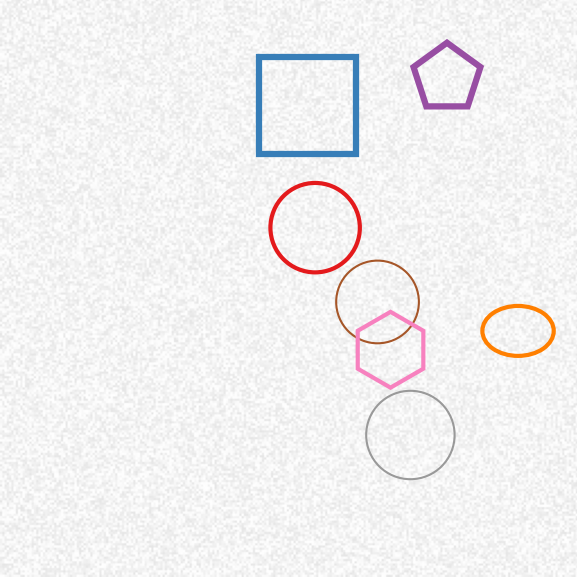[{"shape": "circle", "thickness": 2, "radius": 0.39, "center": [0.546, 0.605]}, {"shape": "square", "thickness": 3, "radius": 0.42, "center": [0.533, 0.817]}, {"shape": "pentagon", "thickness": 3, "radius": 0.3, "center": [0.774, 0.864]}, {"shape": "oval", "thickness": 2, "radius": 0.31, "center": [0.897, 0.426]}, {"shape": "circle", "thickness": 1, "radius": 0.36, "center": [0.654, 0.476]}, {"shape": "hexagon", "thickness": 2, "radius": 0.33, "center": [0.676, 0.393]}, {"shape": "circle", "thickness": 1, "radius": 0.38, "center": [0.711, 0.246]}]